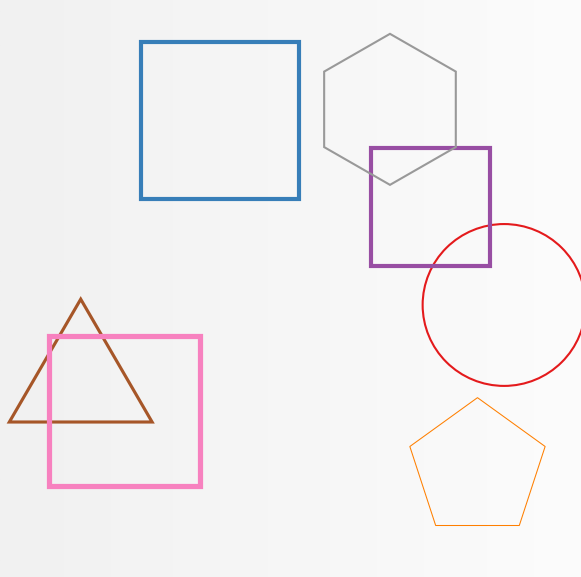[{"shape": "circle", "thickness": 1, "radius": 0.7, "center": [0.867, 0.471]}, {"shape": "square", "thickness": 2, "radius": 0.68, "center": [0.378, 0.79]}, {"shape": "square", "thickness": 2, "radius": 0.51, "center": [0.741, 0.64]}, {"shape": "pentagon", "thickness": 0.5, "radius": 0.61, "center": [0.821, 0.188]}, {"shape": "triangle", "thickness": 1.5, "radius": 0.71, "center": [0.139, 0.339]}, {"shape": "square", "thickness": 2.5, "radius": 0.65, "center": [0.214, 0.288]}, {"shape": "hexagon", "thickness": 1, "radius": 0.65, "center": [0.671, 0.81]}]